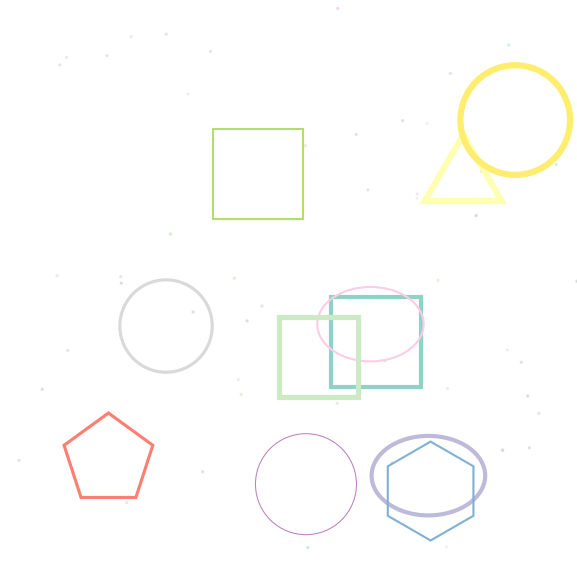[{"shape": "square", "thickness": 2, "radius": 0.39, "center": [0.651, 0.407]}, {"shape": "triangle", "thickness": 3, "radius": 0.38, "center": [0.802, 0.689]}, {"shape": "oval", "thickness": 2, "radius": 0.49, "center": [0.742, 0.176]}, {"shape": "pentagon", "thickness": 1.5, "radius": 0.4, "center": [0.188, 0.203]}, {"shape": "hexagon", "thickness": 1, "radius": 0.43, "center": [0.746, 0.149]}, {"shape": "square", "thickness": 1, "radius": 0.39, "center": [0.446, 0.697]}, {"shape": "oval", "thickness": 1, "radius": 0.46, "center": [0.642, 0.438]}, {"shape": "circle", "thickness": 1.5, "radius": 0.4, "center": [0.288, 0.435]}, {"shape": "circle", "thickness": 0.5, "radius": 0.44, "center": [0.53, 0.161]}, {"shape": "square", "thickness": 2.5, "radius": 0.35, "center": [0.552, 0.381]}, {"shape": "circle", "thickness": 3, "radius": 0.47, "center": [0.892, 0.791]}]